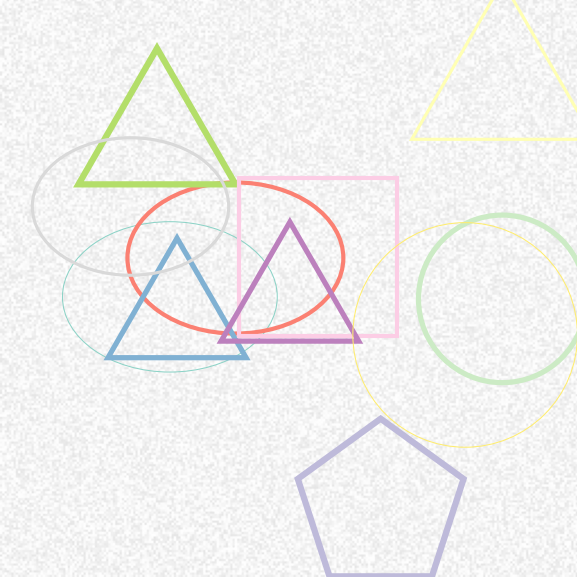[{"shape": "oval", "thickness": 0.5, "radius": 0.93, "center": [0.294, 0.485]}, {"shape": "triangle", "thickness": 1.5, "radius": 0.91, "center": [0.871, 0.849]}, {"shape": "pentagon", "thickness": 3, "radius": 0.75, "center": [0.659, 0.123]}, {"shape": "oval", "thickness": 2, "radius": 0.93, "center": [0.408, 0.552]}, {"shape": "triangle", "thickness": 2.5, "radius": 0.69, "center": [0.307, 0.449]}, {"shape": "triangle", "thickness": 3, "radius": 0.79, "center": [0.272, 0.758]}, {"shape": "square", "thickness": 2, "radius": 0.68, "center": [0.551, 0.553]}, {"shape": "oval", "thickness": 1.5, "radius": 0.85, "center": [0.226, 0.642]}, {"shape": "triangle", "thickness": 2.5, "radius": 0.69, "center": [0.502, 0.477]}, {"shape": "circle", "thickness": 2.5, "radius": 0.73, "center": [0.87, 0.482]}, {"shape": "circle", "thickness": 0.5, "radius": 0.97, "center": [0.805, 0.419]}]